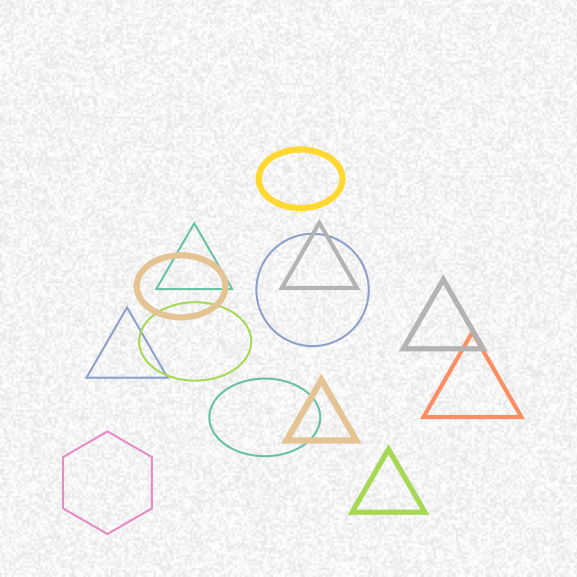[{"shape": "triangle", "thickness": 1, "radius": 0.38, "center": [0.336, 0.537]}, {"shape": "oval", "thickness": 1, "radius": 0.48, "center": [0.458, 0.276]}, {"shape": "triangle", "thickness": 2, "radius": 0.49, "center": [0.818, 0.326]}, {"shape": "circle", "thickness": 1, "radius": 0.49, "center": [0.541, 0.497]}, {"shape": "triangle", "thickness": 1, "radius": 0.41, "center": [0.22, 0.386]}, {"shape": "hexagon", "thickness": 1, "radius": 0.44, "center": [0.186, 0.163]}, {"shape": "triangle", "thickness": 2.5, "radius": 0.36, "center": [0.673, 0.149]}, {"shape": "oval", "thickness": 1, "radius": 0.49, "center": [0.338, 0.408]}, {"shape": "oval", "thickness": 3, "radius": 0.36, "center": [0.521, 0.69]}, {"shape": "triangle", "thickness": 3, "radius": 0.35, "center": [0.557, 0.271]}, {"shape": "oval", "thickness": 3, "radius": 0.38, "center": [0.314, 0.503]}, {"shape": "triangle", "thickness": 2, "radius": 0.38, "center": [0.553, 0.538]}, {"shape": "triangle", "thickness": 2.5, "radius": 0.4, "center": [0.768, 0.435]}]